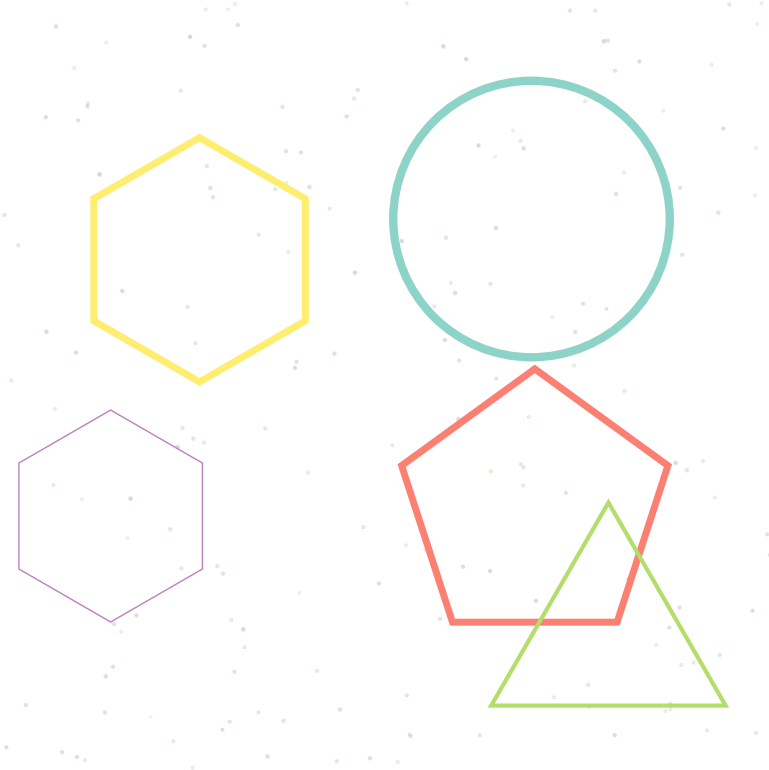[{"shape": "circle", "thickness": 3, "radius": 0.9, "center": [0.69, 0.716]}, {"shape": "pentagon", "thickness": 2.5, "radius": 0.91, "center": [0.695, 0.339]}, {"shape": "triangle", "thickness": 1.5, "radius": 0.88, "center": [0.79, 0.172]}, {"shape": "hexagon", "thickness": 0.5, "radius": 0.69, "center": [0.144, 0.33]}, {"shape": "hexagon", "thickness": 2.5, "radius": 0.79, "center": [0.259, 0.663]}]